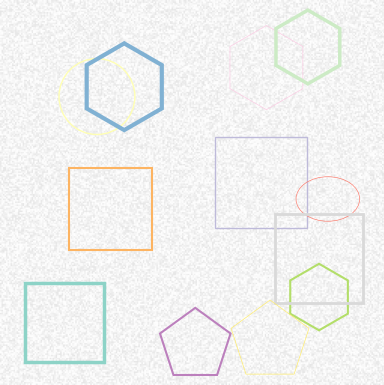[{"shape": "square", "thickness": 2.5, "radius": 0.51, "center": [0.168, 0.163]}, {"shape": "circle", "thickness": 1, "radius": 0.49, "center": [0.252, 0.749]}, {"shape": "square", "thickness": 1, "radius": 0.6, "center": [0.677, 0.526]}, {"shape": "oval", "thickness": 0.5, "radius": 0.41, "center": [0.852, 0.483]}, {"shape": "hexagon", "thickness": 3, "radius": 0.56, "center": [0.323, 0.775]}, {"shape": "square", "thickness": 1.5, "radius": 0.54, "center": [0.287, 0.457]}, {"shape": "hexagon", "thickness": 1.5, "radius": 0.43, "center": [0.829, 0.228]}, {"shape": "hexagon", "thickness": 0.5, "radius": 0.55, "center": [0.692, 0.824]}, {"shape": "square", "thickness": 2, "radius": 0.57, "center": [0.828, 0.329]}, {"shape": "pentagon", "thickness": 1.5, "radius": 0.48, "center": [0.507, 0.104]}, {"shape": "hexagon", "thickness": 2.5, "radius": 0.48, "center": [0.8, 0.878]}, {"shape": "pentagon", "thickness": 0.5, "radius": 0.53, "center": [0.701, 0.114]}]